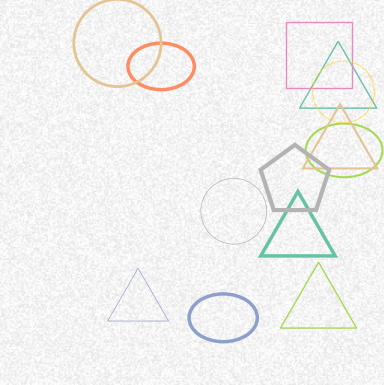[{"shape": "triangle", "thickness": 1, "radius": 0.58, "center": [0.878, 0.777]}, {"shape": "triangle", "thickness": 2.5, "radius": 0.56, "center": [0.774, 0.391]}, {"shape": "oval", "thickness": 2.5, "radius": 0.43, "center": [0.418, 0.828]}, {"shape": "oval", "thickness": 2.5, "radius": 0.44, "center": [0.58, 0.175]}, {"shape": "triangle", "thickness": 0.5, "radius": 0.46, "center": [0.359, 0.212]}, {"shape": "square", "thickness": 1, "radius": 0.43, "center": [0.828, 0.857]}, {"shape": "oval", "thickness": 1.5, "radius": 0.5, "center": [0.894, 0.609]}, {"shape": "triangle", "thickness": 1, "radius": 0.57, "center": [0.827, 0.205]}, {"shape": "circle", "thickness": 0.5, "radius": 0.4, "center": [0.892, 0.761]}, {"shape": "triangle", "thickness": 1.5, "radius": 0.56, "center": [0.883, 0.618]}, {"shape": "circle", "thickness": 2, "radius": 0.57, "center": [0.305, 0.888]}, {"shape": "pentagon", "thickness": 3, "radius": 0.47, "center": [0.766, 0.53]}, {"shape": "circle", "thickness": 0.5, "radius": 0.43, "center": [0.607, 0.451]}]